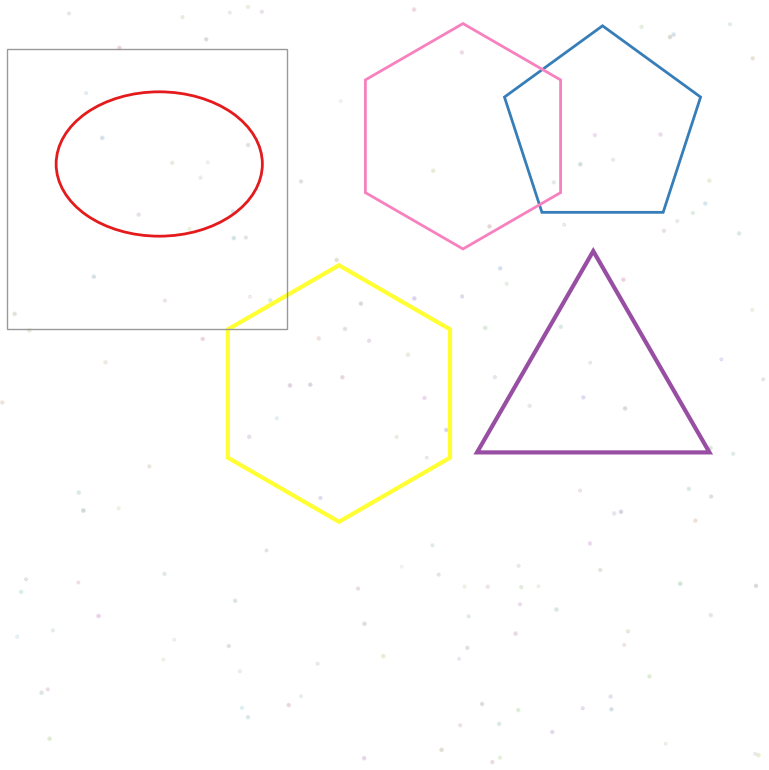[{"shape": "oval", "thickness": 1, "radius": 0.67, "center": [0.207, 0.787]}, {"shape": "pentagon", "thickness": 1, "radius": 0.67, "center": [0.783, 0.833]}, {"shape": "triangle", "thickness": 1.5, "radius": 0.87, "center": [0.77, 0.5]}, {"shape": "hexagon", "thickness": 1.5, "radius": 0.83, "center": [0.44, 0.489]}, {"shape": "hexagon", "thickness": 1, "radius": 0.73, "center": [0.601, 0.823]}, {"shape": "square", "thickness": 0.5, "radius": 0.91, "center": [0.191, 0.755]}]